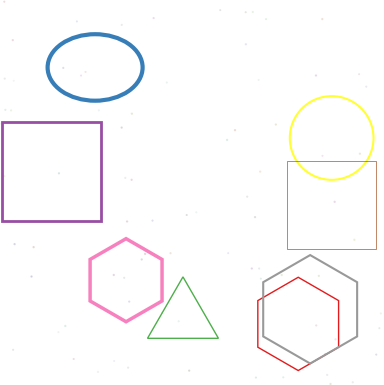[{"shape": "hexagon", "thickness": 1, "radius": 0.61, "center": [0.775, 0.159]}, {"shape": "oval", "thickness": 3, "radius": 0.62, "center": [0.247, 0.825]}, {"shape": "triangle", "thickness": 1, "radius": 0.53, "center": [0.475, 0.174]}, {"shape": "square", "thickness": 2, "radius": 0.64, "center": [0.133, 0.555]}, {"shape": "circle", "thickness": 1.5, "radius": 0.54, "center": [0.861, 0.642]}, {"shape": "square", "thickness": 0.5, "radius": 0.57, "center": [0.861, 0.467]}, {"shape": "hexagon", "thickness": 2.5, "radius": 0.54, "center": [0.327, 0.272]}, {"shape": "hexagon", "thickness": 1.5, "radius": 0.7, "center": [0.806, 0.197]}]